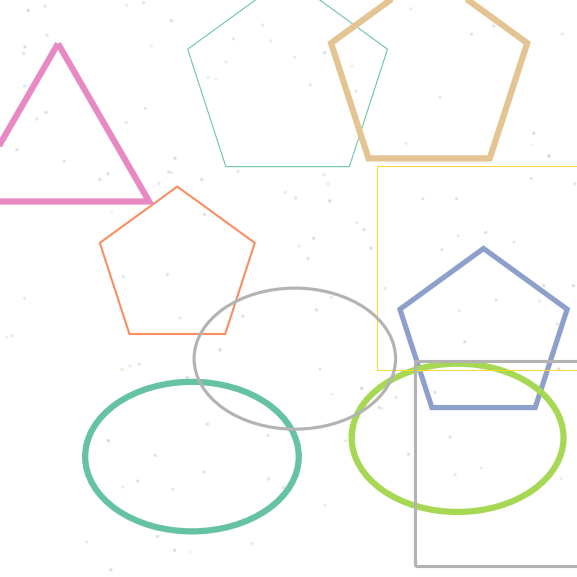[{"shape": "pentagon", "thickness": 0.5, "radius": 0.91, "center": [0.498, 0.858]}, {"shape": "oval", "thickness": 3, "radius": 0.92, "center": [0.332, 0.208]}, {"shape": "pentagon", "thickness": 1, "radius": 0.71, "center": [0.307, 0.535]}, {"shape": "pentagon", "thickness": 2.5, "radius": 0.76, "center": [0.837, 0.417]}, {"shape": "triangle", "thickness": 3, "radius": 0.91, "center": [0.1, 0.741]}, {"shape": "oval", "thickness": 3, "radius": 0.92, "center": [0.792, 0.241]}, {"shape": "square", "thickness": 0.5, "radius": 0.88, "center": [0.83, 0.535]}, {"shape": "pentagon", "thickness": 3, "radius": 0.89, "center": [0.743, 0.869]}, {"shape": "oval", "thickness": 1.5, "radius": 0.87, "center": [0.511, 0.378]}, {"shape": "square", "thickness": 1.5, "radius": 0.89, "center": [0.896, 0.196]}]